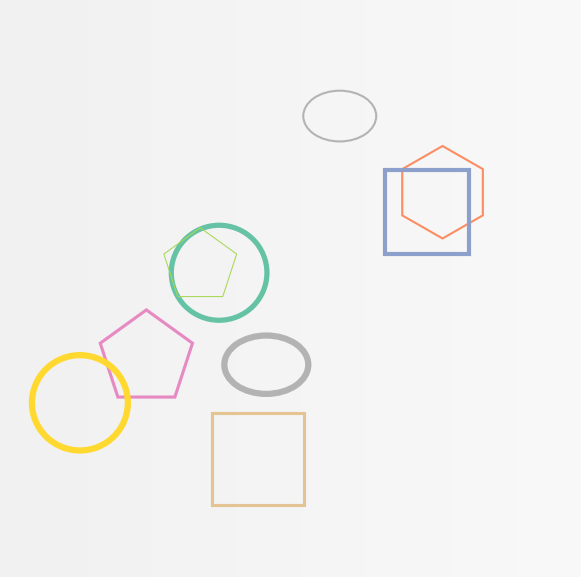[{"shape": "circle", "thickness": 2.5, "radius": 0.41, "center": [0.377, 0.527]}, {"shape": "hexagon", "thickness": 1, "radius": 0.4, "center": [0.761, 0.666]}, {"shape": "square", "thickness": 2, "radius": 0.36, "center": [0.735, 0.632]}, {"shape": "pentagon", "thickness": 1.5, "radius": 0.42, "center": [0.252, 0.379]}, {"shape": "pentagon", "thickness": 0.5, "radius": 0.33, "center": [0.345, 0.539]}, {"shape": "circle", "thickness": 3, "radius": 0.41, "center": [0.137, 0.302]}, {"shape": "square", "thickness": 1.5, "radius": 0.4, "center": [0.444, 0.204]}, {"shape": "oval", "thickness": 1, "radius": 0.31, "center": [0.585, 0.798]}, {"shape": "oval", "thickness": 3, "radius": 0.36, "center": [0.458, 0.368]}]